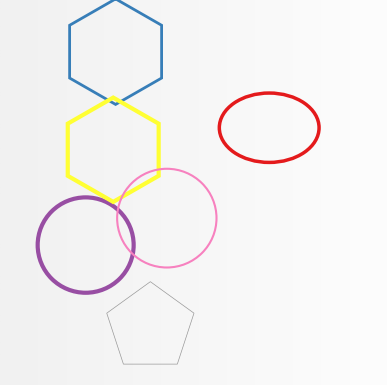[{"shape": "oval", "thickness": 2.5, "radius": 0.64, "center": [0.695, 0.668]}, {"shape": "hexagon", "thickness": 2, "radius": 0.69, "center": [0.298, 0.866]}, {"shape": "circle", "thickness": 3, "radius": 0.62, "center": [0.221, 0.363]}, {"shape": "hexagon", "thickness": 3, "radius": 0.68, "center": [0.292, 0.611]}, {"shape": "circle", "thickness": 1.5, "radius": 0.64, "center": [0.431, 0.433]}, {"shape": "pentagon", "thickness": 0.5, "radius": 0.59, "center": [0.388, 0.15]}]